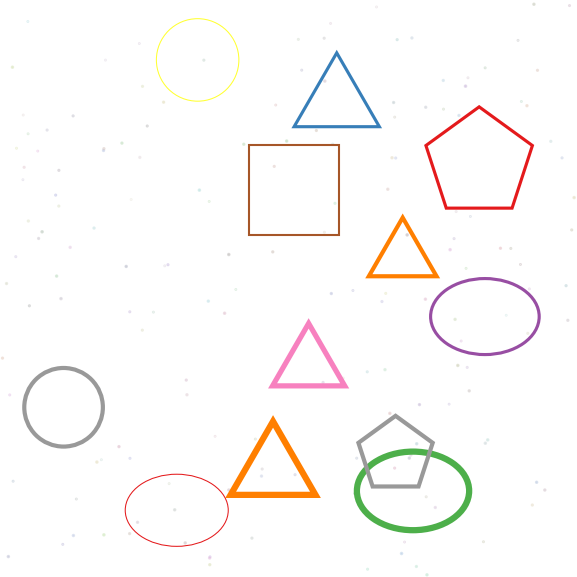[{"shape": "pentagon", "thickness": 1.5, "radius": 0.48, "center": [0.83, 0.717]}, {"shape": "oval", "thickness": 0.5, "radius": 0.45, "center": [0.306, 0.116]}, {"shape": "triangle", "thickness": 1.5, "radius": 0.43, "center": [0.583, 0.822]}, {"shape": "oval", "thickness": 3, "radius": 0.49, "center": [0.715, 0.149]}, {"shape": "oval", "thickness": 1.5, "radius": 0.47, "center": [0.84, 0.451]}, {"shape": "triangle", "thickness": 3, "radius": 0.42, "center": [0.473, 0.185]}, {"shape": "triangle", "thickness": 2, "radius": 0.34, "center": [0.697, 0.555]}, {"shape": "circle", "thickness": 0.5, "radius": 0.36, "center": [0.342, 0.895]}, {"shape": "square", "thickness": 1, "radius": 0.39, "center": [0.509, 0.67]}, {"shape": "triangle", "thickness": 2.5, "radius": 0.36, "center": [0.534, 0.367]}, {"shape": "pentagon", "thickness": 2, "radius": 0.34, "center": [0.685, 0.211]}, {"shape": "circle", "thickness": 2, "radius": 0.34, "center": [0.11, 0.294]}]